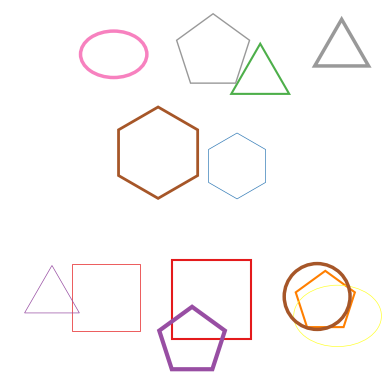[{"shape": "square", "thickness": 1.5, "radius": 0.51, "center": [0.549, 0.223]}, {"shape": "square", "thickness": 0.5, "radius": 0.44, "center": [0.275, 0.228]}, {"shape": "hexagon", "thickness": 0.5, "radius": 0.43, "center": [0.616, 0.569]}, {"shape": "triangle", "thickness": 1.5, "radius": 0.43, "center": [0.676, 0.8]}, {"shape": "pentagon", "thickness": 3, "radius": 0.45, "center": [0.499, 0.113]}, {"shape": "triangle", "thickness": 0.5, "radius": 0.41, "center": [0.135, 0.228]}, {"shape": "pentagon", "thickness": 1.5, "radius": 0.4, "center": [0.845, 0.216]}, {"shape": "oval", "thickness": 0.5, "radius": 0.57, "center": [0.877, 0.179]}, {"shape": "circle", "thickness": 2.5, "radius": 0.43, "center": [0.824, 0.23]}, {"shape": "hexagon", "thickness": 2, "radius": 0.59, "center": [0.411, 0.603]}, {"shape": "oval", "thickness": 2.5, "radius": 0.43, "center": [0.295, 0.859]}, {"shape": "triangle", "thickness": 2.5, "radius": 0.4, "center": [0.887, 0.869]}, {"shape": "pentagon", "thickness": 1, "radius": 0.5, "center": [0.553, 0.865]}]